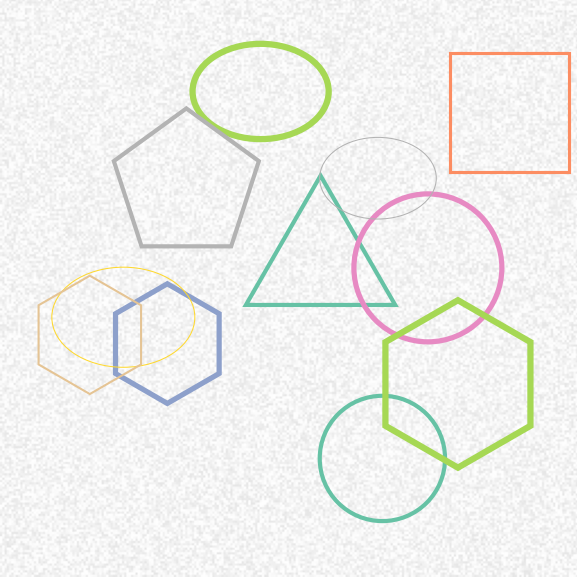[{"shape": "triangle", "thickness": 2, "radius": 0.75, "center": [0.555, 0.546]}, {"shape": "circle", "thickness": 2, "radius": 0.54, "center": [0.662, 0.205]}, {"shape": "square", "thickness": 1.5, "radius": 0.51, "center": [0.882, 0.804]}, {"shape": "hexagon", "thickness": 2.5, "radius": 0.52, "center": [0.29, 0.404]}, {"shape": "circle", "thickness": 2.5, "radius": 0.64, "center": [0.741, 0.535]}, {"shape": "oval", "thickness": 3, "radius": 0.59, "center": [0.451, 0.841]}, {"shape": "hexagon", "thickness": 3, "radius": 0.72, "center": [0.793, 0.334]}, {"shape": "oval", "thickness": 0.5, "radius": 0.62, "center": [0.214, 0.45]}, {"shape": "hexagon", "thickness": 1, "radius": 0.51, "center": [0.156, 0.419]}, {"shape": "oval", "thickness": 0.5, "radius": 0.5, "center": [0.654, 0.691]}, {"shape": "pentagon", "thickness": 2, "radius": 0.66, "center": [0.323, 0.679]}]